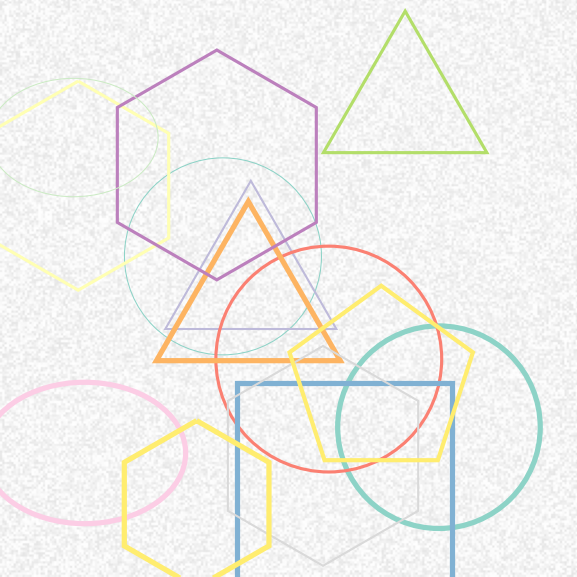[{"shape": "circle", "thickness": 2.5, "radius": 0.88, "center": [0.76, 0.259]}, {"shape": "circle", "thickness": 0.5, "radius": 0.85, "center": [0.386, 0.555]}, {"shape": "hexagon", "thickness": 1.5, "radius": 0.9, "center": [0.135, 0.678]}, {"shape": "triangle", "thickness": 1, "radius": 0.86, "center": [0.434, 0.515]}, {"shape": "circle", "thickness": 1.5, "radius": 0.98, "center": [0.569, 0.377]}, {"shape": "square", "thickness": 2.5, "radius": 0.93, "center": [0.596, 0.15]}, {"shape": "triangle", "thickness": 2.5, "radius": 0.92, "center": [0.43, 0.466]}, {"shape": "triangle", "thickness": 1.5, "radius": 0.82, "center": [0.702, 0.816]}, {"shape": "oval", "thickness": 2.5, "radius": 0.87, "center": [0.147, 0.215]}, {"shape": "hexagon", "thickness": 1, "radius": 0.95, "center": [0.559, 0.21]}, {"shape": "hexagon", "thickness": 1.5, "radius": 0.99, "center": [0.375, 0.713]}, {"shape": "oval", "thickness": 0.5, "radius": 0.73, "center": [0.127, 0.761]}, {"shape": "pentagon", "thickness": 2, "radius": 0.83, "center": [0.66, 0.337]}, {"shape": "hexagon", "thickness": 2.5, "radius": 0.72, "center": [0.34, 0.126]}]